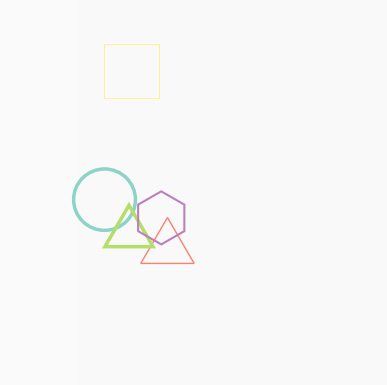[{"shape": "circle", "thickness": 2.5, "radius": 0.4, "center": [0.27, 0.481]}, {"shape": "triangle", "thickness": 1, "radius": 0.4, "center": [0.432, 0.356]}, {"shape": "triangle", "thickness": 2.5, "radius": 0.36, "center": [0.333, 0.395]}, {"shape": "hexagon", "thickness": 1.5, "radius": 0.34, "center": [0.416, 0.434]}, {"shape": "square", "thickness": 0.5, "radius": 0.35, "center": [0.338, 0.816]}]